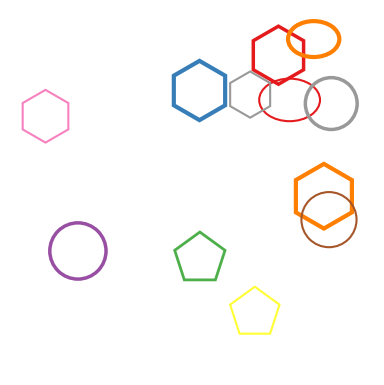[{"shape": "oval", "thickness": 1.5, "radius": 0.39, "center": [0.752, 0.74]}, {"shape": "hexagon", "thickness": 2.5, "radius": 0.38, "center": [0.723, 0.857]}, {"shape": "hexagon", "thickness": 3, "radius": 0.38, "center": [0.518, 0.765]}, {"shape": "pentagon", "thickness": 2, "radius": 0.34, "center": [0.519, 0.329]}, {"shape": "circle", "thickness": 2.5, "radius": 0.37, "center": [0.202, 0.348]}, {"shape": "oval", "thickness": 3, "radius": 0.33, "center": [0.815, 0.899]}, {"shape": "hexagon", "thickness": 3, "radius": 0.42, "center": [0.841, 0.49]}, {"shape": "pentagon", "thickness": 1.5, "radius": 0.34, "center": [0.662, 0.188]}, {"shape": "circle", "thickness": 1.5, "radius": 0.36, "center": [0.854, 0.43]}, {"shape": "hexagon", "thickness": 1.5, "radius": 0.34, "center": [0.118, 0.698]}, {"shape": "hexagon", "thickness": 1.5, "radius": 0.3, "center": [0.65, 0.754]}, {"shape": "circle", "thickness": 2.5, "radius": 0.34, "center": [0.86, 0.731]}]